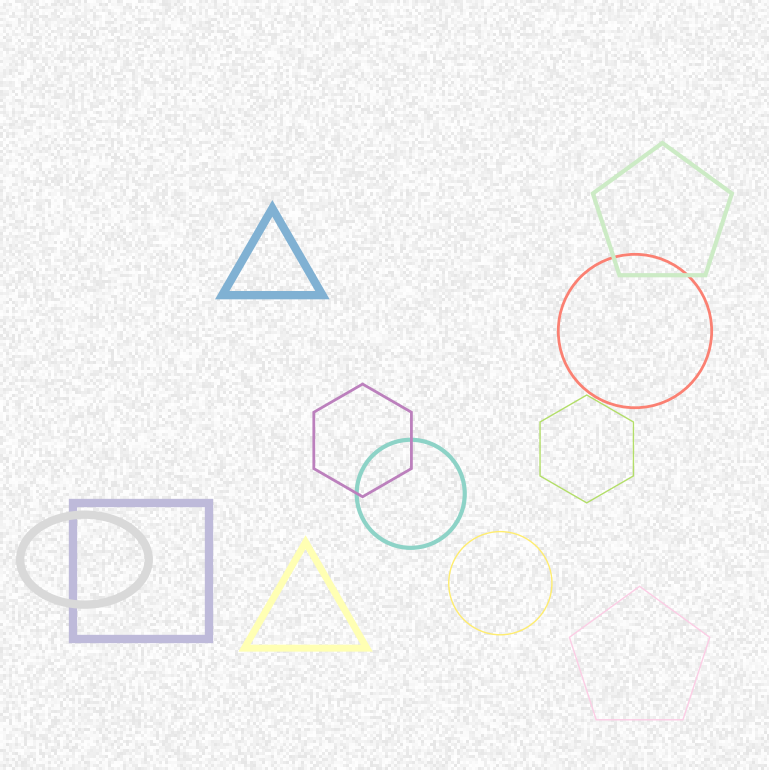[{"shape": "circle", "thickness": 1.5, "radius": 0.35, "center": [0.533, 0.359]}, {"shape": "triangle", "thickness": 2.5, "radius": 0.46, "center": [0.397, 0.204]}, {"shape": "square", "thickness": 3, "radius": 0.44, "center": [0.183, 0.258]}, {"shape": "circle", "thickness": 1, "radius": 0.5, "center": [0.825, 0.57]}, {"shape": "triangle", "thickness": 3, "radius": 0.38, "center": [0.354, 0.654]}, {"shape": "hexagon", "thickness": 0.5, "radius": 0.35, "center": [0.762, 0.417]}, {"shape": "pentagon", "thickness": 0.5, "radius": 0.48, "center": [0.831, 0.143]}, {"shape": "oval", "thickness": 3, "radius": 0.42, "center": [0.11, 0.273]}, {"shape": "hexagon", "thickness": 1, "radius": 0.37, "center": [0.471, 0.428]}, {"shape": "pentagon", "thickness": 1.5, "radius": 0.47, "center": [0.86, 0.719]}, {"shape": "circle", "thickness": 0.5, "radius": 0.34, "center": [0.65, 0.243]}]